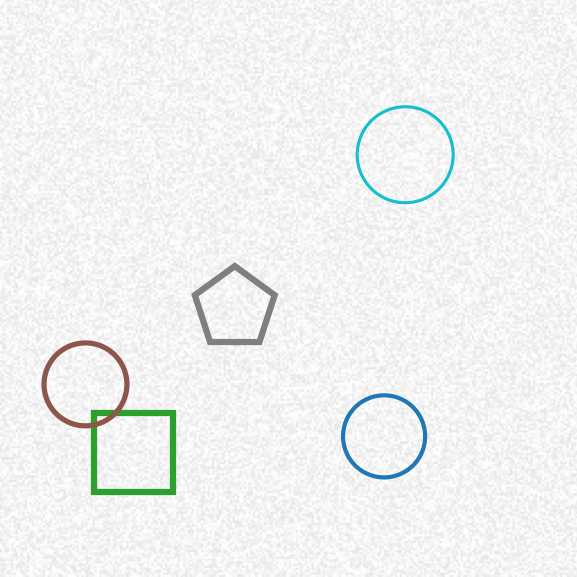[{"shape": "circle", "thickness": 2, "radius": 0.36, "center": [0.665, 0.244]}, {"shape": "square", "thickness": 3, "radius": 0.34, "center": [0.231, 0.216]}, {"shape": "circle", "thickness": 2.5, "radius": 0.36, "center": [0.148, 0.334]}, {"shape": "pentagon", "thickness": 3, "radius": 0.36, "center": [0.407, 0.466]}, {"shape": "circle", "thickness": 1.5, "radius": 0.42, "center": [0.702, 0.731]}]